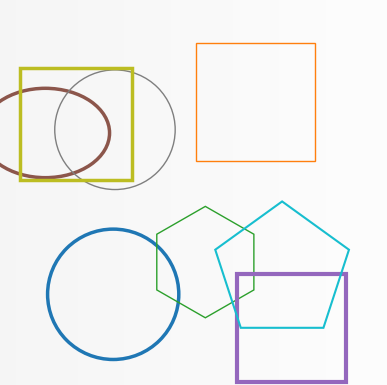[{"shape": "circle", "thickness": 2.5, "radius": 0.85, "center": [0.292, 0.236]}, {"shape": "square", "thickness": 1, "radius": 0.77, "center": [0.659, 0.735]}, {"shape": "hexagon", "thickness": 1, "radius": 0.72, "center": [0.53, 0.319]}, {"shape": "square", "thickness": 3, "radius": 0.7, "center": [0.752, 0.148]}, {"shape": "oval", "thickness": 2.5, "radius": 0.83, "center": [0.117, 0.655]}, {"shape": "circle", "thickness": 1, "radius": 0.78, "center": [0.297, 0.663]}, {"shape": "square", "thickness": 2.5, "radius": 0.73, "center": [0.196, 0.678]}, {"shape": "pentagon", "thickness": 1.5, "radius": 0.91, "center": [0.728, 0.295]}]